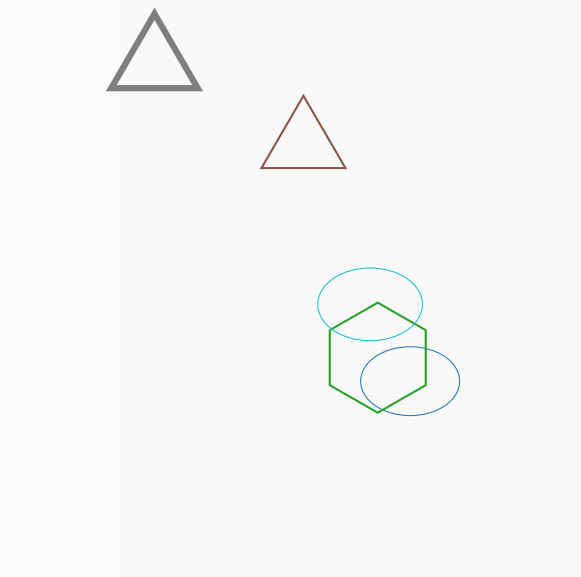[{"shape": "oval", "thickness": 0.5, "radius": 0.43, "center": [0.706, 0.339]}, {"shape": "hexagon", "thickness": 1, "radius": 0.48, "center": [0.65, 0.38]}, {"shape": "triangle", "thickness": 1, "radius": 0.42, "center": [0.522, 0.75]}, {"shape": "triangle", "thickness": 3, "radius": 0.43, "center": [0.266, 0.889]}, {"shape": "oval", "thickness": 0.5, "radius": 0.45, "center": [0.637, 0.472]}]